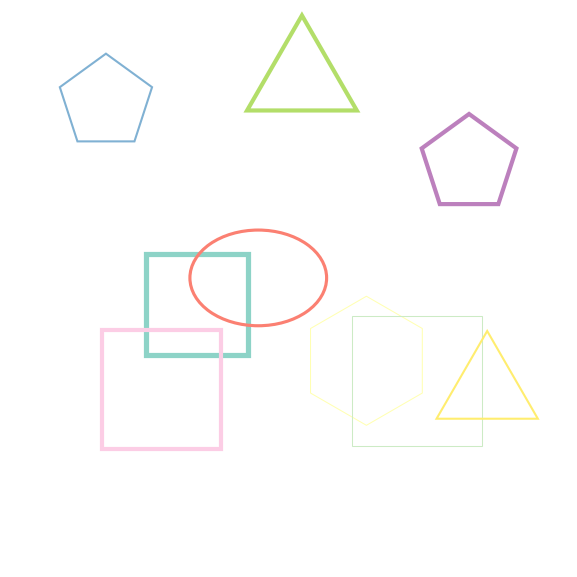[{"shape": "square", "thickness": 2.5, "radius": 0.44, "center": [0.341, 0.471]}, {"shape": "hexagon", "thickness": 0.5, "radius": 0.56, "center": [0.634, 0.374]}, {"shape": "oval", "thickness": 1.5, "radius": 0.59, "center": [0.447, 0.518]}, {"shape": "pentagon", "thickness": 1, "radius": 0.42, "center": [0.183, 0.822]}, {"shape": "triangle", "thickness": 2, "radius": 0.55, "center": [0.523, 0.863]}, {"shape": "square", "thickness": 2, "radius": 0.52, "center": [0.279, 0.325]}, {"shape": "pentagon", "thickness": 2, "radius": 0.43, "center": [0.812, 0.715]}, {"shape": "square", "thickness": 0.5, "radius": 0.56, "center": [0.722, 0.339]}, {"shape": "triangle", "thickness": 1, "radius": 0.51, "center": [0.844, 0.325]}]